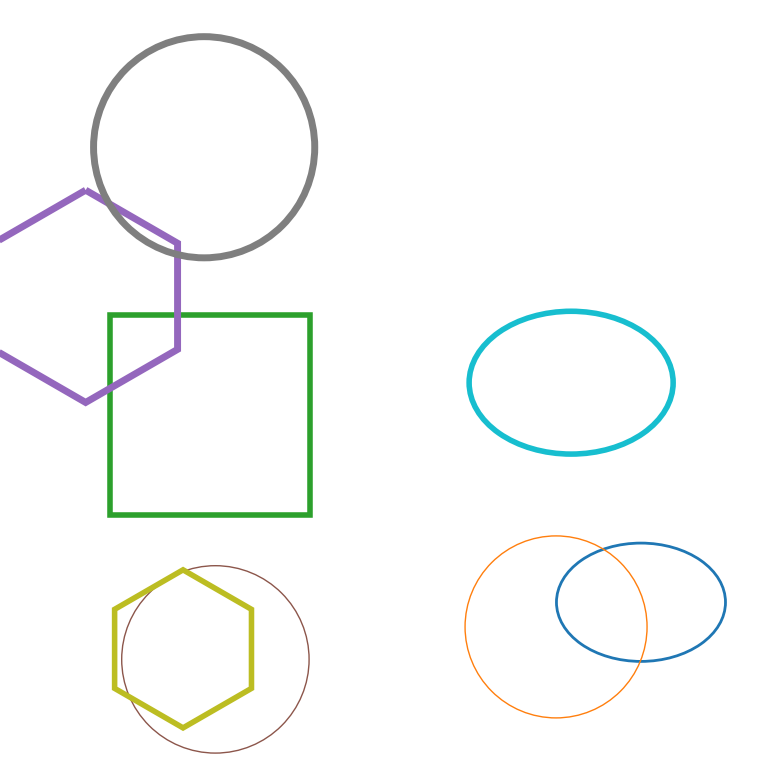[{"shape": "oval", "thickness": 1, "radius": 0.55, "center": [0.832, 0.218]}, {"shape": "circle", "thickness": 0.5, "radius": 0.59, "center": [0.722, 0.186]}, {"shape": "square", "thickness": 2, "radius": 0.65, "center": [0.273, 0.461]}, {"shape": "hexagon", "thickness": 2.5, "radius": 0.69, "center": [0.111, 0.615]}, {"shape": "circle", "thickness": 0.5, "radius": 0.61, "center": [0.28, 0.144]}, {"shape": "circle", "thickness": 2.5, "radius": 0.72, "center": [0.265, 0.809]}, {"shape": "hexagon", "thickness": 2, "radius": 0.51, "center": [0.238, 0.157]}, {"shape": "oval", "thickness": 2, "radius": 0.66, "center": [0.742, 0.503]}]